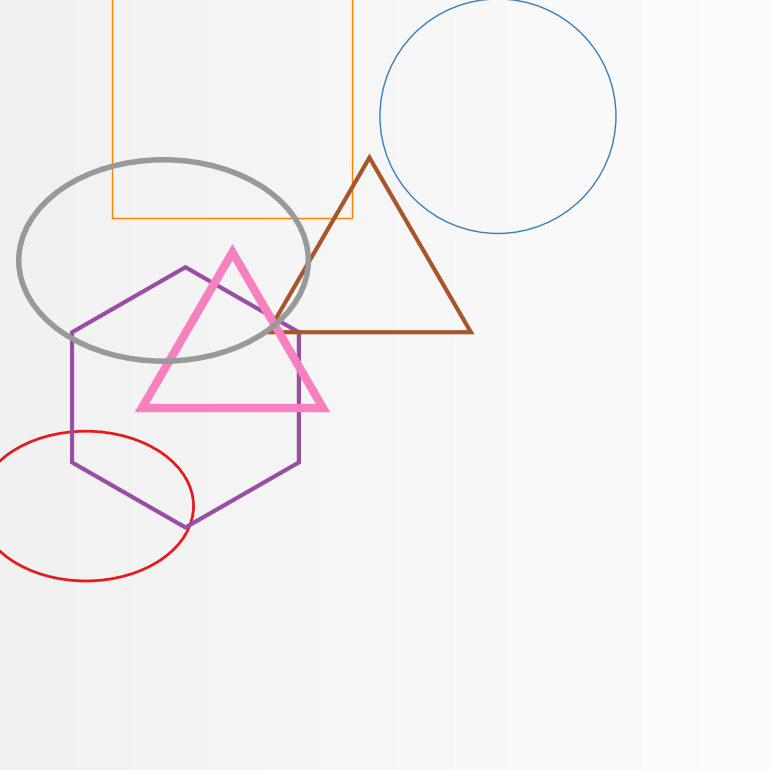[{"shape": "oval", "thickness": 1, "radius": 0.69, "center": [0.111, 0.343]}, {"shape": "circle", "thickness": 0.5, "radius": 0.76, "center": [0.643, 0.849]}, {"shape": "hexagon", "thickness": 1.5, "radius": 0.85, "center": [0.239, 0.484]}, {"shape": "square", "thickness": 0.5, "radius": 0.77, "center": [0.3, 0.871]}, {"shape": "triangle", "thickness": 1.5, "radius": 0.76, "center": [0.477, 0.644]}, {"shape": "triangle", "thickness": 3, "radius": 0.67, "center": [0.3, 0.538]}, {"shape": "oval", "thickness": 2, "radius": 0.93, "center": [0.211, 0.662]}]